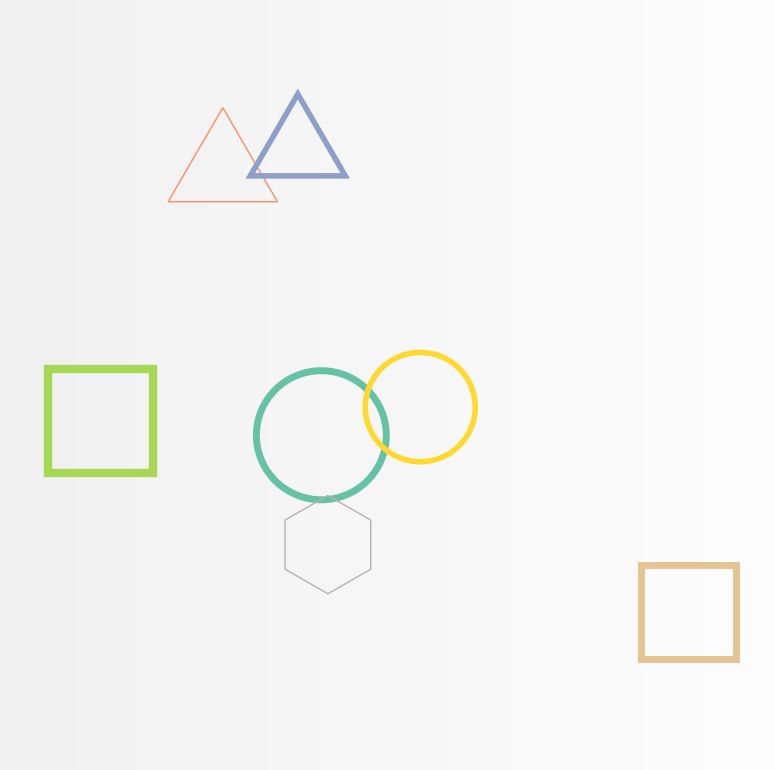[{"shape": "circle", "thickness": 2.5, "radius": 0.42, "center": [0.415, 0.435]}, {"shape": "triangle", "thickness": 0.5, "radius": 0.41, "center": [0.287, 0.779]}, {"shape": "triangle", "thickness": 2, "radius": 0.35, "center": [0.384, 0.807]}, {"shape": "square", "thickness": 3, "radius": 0.34, "center": [0.13, 0.453]}, {"shape": "circle", "thickness": 2, "radius": 0.35, "center": [0.542, 0.471]}, {"shape": "square", "thickness": 2.5, "radius": 0.31, "center": [0.889, 0.206]}, {"shape": "hexagon", "thickness": 0.5, "radius": 0.32, "center": [0.423, 0.293]}]